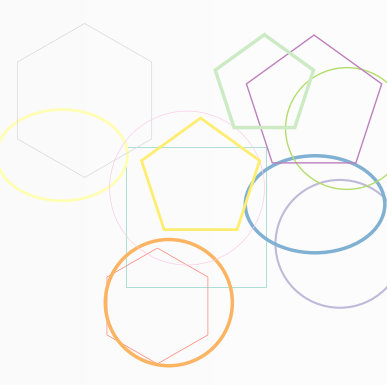[{"shape": "square", "thickness": 0.5, "radius": 0.91, "center": [0.506, 0.437]}, {"shape": "oval", "thickness": 2, "radius": 0.85, "center": [0.16, 0.597]}, {"shape": "circle", "thickness": 1.5, "radius": 0.83, "center": [0.877, 0.367]}, {"shape": "hexagon", "thickness": 0.5, "radius": 0.75, "center": [0.406, 0.205]}, {"shape": "oval", "thickness": 2.5, "radius": 0.9, "center": [0.813, 0.469]}, {"shape": "circle", "thickness": 2.5, "radius": 0.82, "center": [0.436, 0.214]}, {"shape": "circle", "thickness": 1, "radius": 0.79, "center": [0.895, 0.666]}, {"shape": "circle", "thickness": 0.5, "radius": 1.0, "center": [0.483, 0.512]}, {"shape": "hexagon", "thickness": 0.5, "radius": 1.0, "center": [0.218, 0.739]}, {"shape": "pentagon", "thickness": 1, "radius": 0.92, "center": [0.811, 0.725]}, {"shape": "pentagon", "thickness": 2.5, "radius": 0.67, "center": [0.682, 0.777]}, {"shape": "pentagon", "thickness": 2, "radius": 0.8, "center": [0.518, 0.533]}]